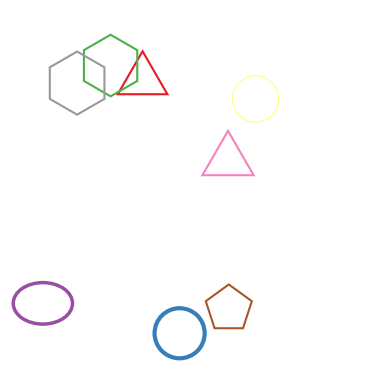[{"shape": "triangle", "thickness": 1.5, "radius": 0.37, "center": [0.37, 0.792]}, {"shape": "circle", "thickness": 3, "radius": 0.33, "center": [0.467, 0.134]}, {"shape": "hexagon", "thickness": 1.5, "radius": 0.4, "center": [0.287, 0.83]}, {"shape": "oval", "thickness": 2.5, "radius": 0.38, "center": [0.111, 0.212]}, {"shape": "circle", "thickness": 0.5, "radius": 0.3, "center": [0.664, 0.743]}, {"shape": "pentagon", "thickness": 1.5, "radius": 0.31, "center": [0.594, 0.198]}, {"shape": "triangle", "thickness": 1.5, "radius": 0.38, "center": [0.592, 0.583]}, {"shape": "hexagon", "thickness": 1.5, "radius": 0.41, "center": [0.2, 0.784]}]